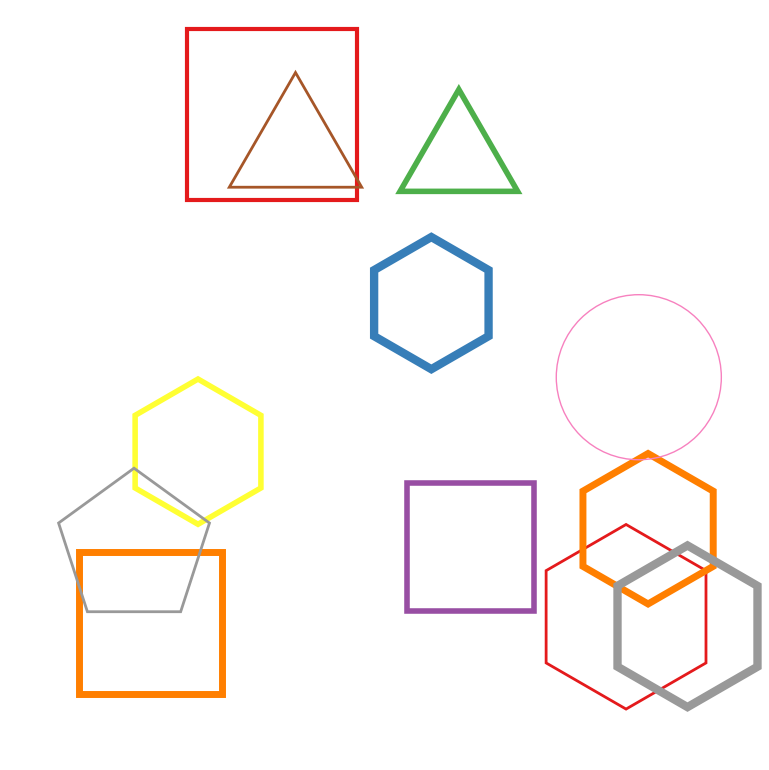[{"shape": "hexagon", "thickness": 1, "radius": 0.6, "center": [0.813, 0.199]}, {"shape": "square", "thickness": 1.5, "radius": 0.55, "center": [0.353, 0.851]}, {"shape": "hexagon", "thickness": 3, "radius": 0.43, "center": [0.56, 0.606]}, {"shape": "triangle", "thickness": 2, "radius": 0.44, "center": [0.596, 0.796]}, {"shape": "square", "thickness": 2, "radius": 0.41, "center": [0.611, 0.29]}, {"shape": "square", "thickness": 2.5, "radius": 0.46, "center": [0.195, 0.191]}, {"shape": "hexagon", "thickness": 2.5, "radius": 0.49, "center": [0.842, 0.313]}, {"shape": "hexagon", "thickness": 2, "radius": 0.47, "center": [0.257, 0.413]}, {"shape": "triangle", "thickness": 1, "radius": 0.5, "center": [0.384, 0.807]}, {"shape": "circle", "thickness": 0.5, "radius": 0.54, "center": [0.83, 0.51]}, {"shape": "hexagon", "thickness": 3, "radius": 0.52, "center": [0.893, 0.187]}, {"shape": "pentagon", "thickness": 1, "radius": 0.52, "center": [0.174, 0.289]}]